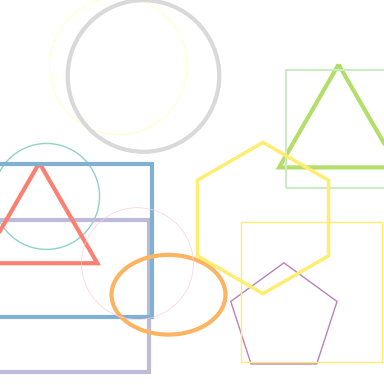[{"shape": "circle", "thickness": 1, "radius": 0.69, "center": [0.121, 0.49]}, {"shape": "circle", "thickness": 0.5, "radius": 0.89, "center": [0.307, 0.829]}, {"shape": "square", "thickness": 3, "radius": 0.99, "center": [0.188, 0.231]}, {"shape": "triangle", "thickness": 3, "radius": 0.87, "center": [0.102, 0.403]}, {"shape": "square", "thickness": 3, "radius": 1.0, "center": [0.195, 0.376]}, {"shape": "oval", "thickness": 3, "radius": 0.74, "center": [0.438, 0.234]}, {"shape": "triangle", "thickness": 3, "radius": 0.89, "center": [0.879, 0.654]}, {"shape": "circle", "thickness": 0.5, "radius": 0.73, "center": [0.357, 0.315]}, {"shape": "circle", "thickness": 3, "radius": 0.98, "center": [0.373, 0.803]}, {"shape": "pentagon", "thickness": 1, "radius": 0.73, "center": [0.737, 0.172]}, {"shape": "square", "thickness": 1.5, "radius": 0.76, "center": [0.895, 0.664]}, {"shape": "square", "thickness": 1, "radius": 0.91, "center": [0.81, 0.241]}, {"shape": "hexagon", "thickness": 2.5, "radius": 0.98, "center": [0.683, 0.434]}]